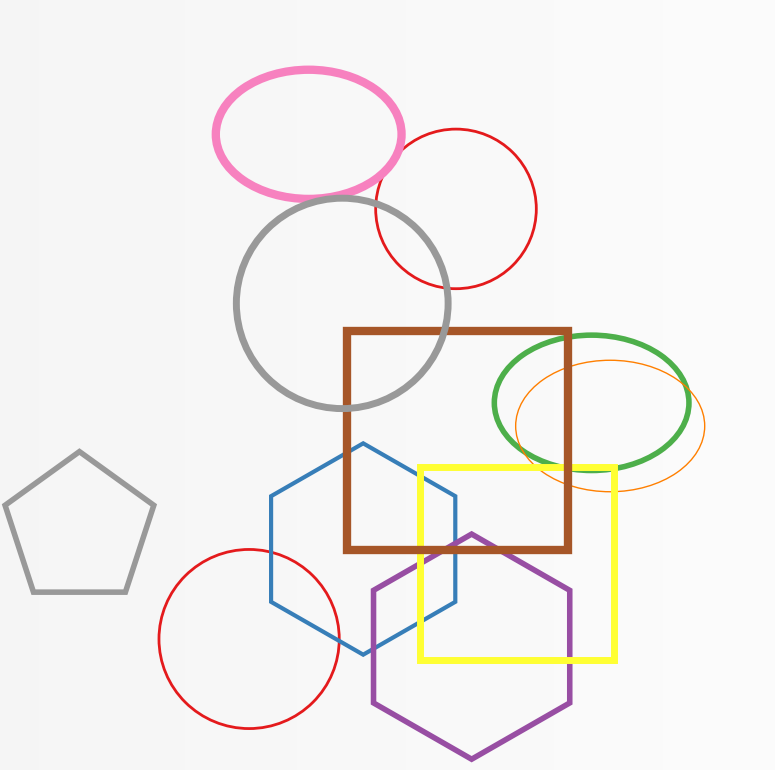[{"shape": "circle", "thickness": 1, "radius": 0.52, "center": [0.588, 0.729]}, {"shape": "circle", "thickness": 1, "radius": 0.58, "center": [0.321, 0.17]}, {"shape": "hexagon", "thickness": 1.5, "radius": 0.69, "center": [0.469, 0.287]}, {"shape": "oval", "thickness": 2, "radius": 0.63, "center": [0.763, 0.477]}, {"shape": "hexagon", "thickness": 2, "radius": 0.73, "center": [0.609, 0.16]}, {"shape": "oval", "thickness": 0.5, "radius": 0.61, "center": [0.787, 0.447]}, {"shape": "square", "thickness": 2.5, "radius": 0.63, "center": [0.667, 0.268]}, {"shape": "square", "thickness": 3, "radius": 0.71, "center": [0.59, 0.428]}, {"shape": "oval", "thickness": 3, "radius": 0.6, "center": [0.398, 0.826]}, {"shape": "pentagon", "thickness": 2, "radius": 0.5, "center": [0.102, 0.313]}, {"shape": "circle", "thickness": 2.5, "radius": 0.68, "center": [0.442, 0.606]}]